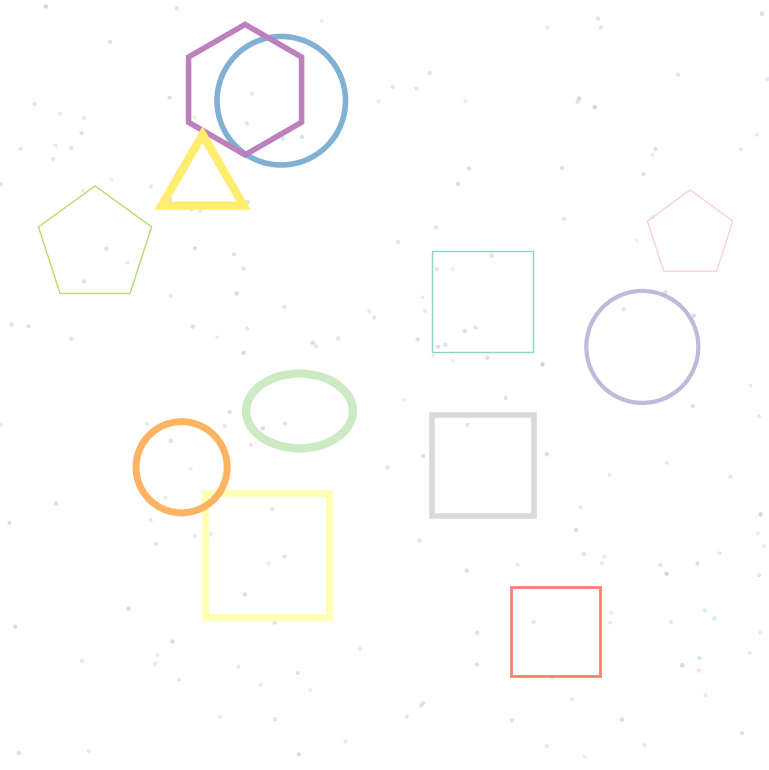[{"shape": "square", "thickness": 0.5, "radius": 0.33, "center": [0.627, 0.608]}, {"shape": "square", "thickness": 2.5, "radius": 0.4, "center": [0.347, 0.279]}, {"shape": "circle", "thickness": 1.5, "radius": 0.36, "center": [0.834, 0.549]}, {"shape": "square", "thickness": 1, "radius": 0.29, "center": [0.722, 0.18]}, {"shape": "circle", "thickness": 2, "radius": 0.42, "center": [0.365, 0.869]}, {"shape": "circle", "thickness": 2.5, "radius": 0.3, "center": [0.236, 0.393]}, {"shape": "pentagon", "thickness": 0.5, "radius": 0.39, "center": [0.123, 0.681]}, {"shape": "pentagon", "thickness": 0.5, "radius": 0.29, "center": [0.896, 0.695]}, {"shape": "square", "thickness": 2, "radius": 0.33, "center": [0.627, 0.395]}, {"shape": "hexagon", "thickness": 2, "radius": 0.42, "center": [0.318, 0.884]}, {"shape": "oval", "thickness": 3, "radius": 0.35, "center": [0.389, 0.466]}, {"shape": "triangle", "thickness": 3, "radius": 0.31, "center": [0.263, 0.764]}]